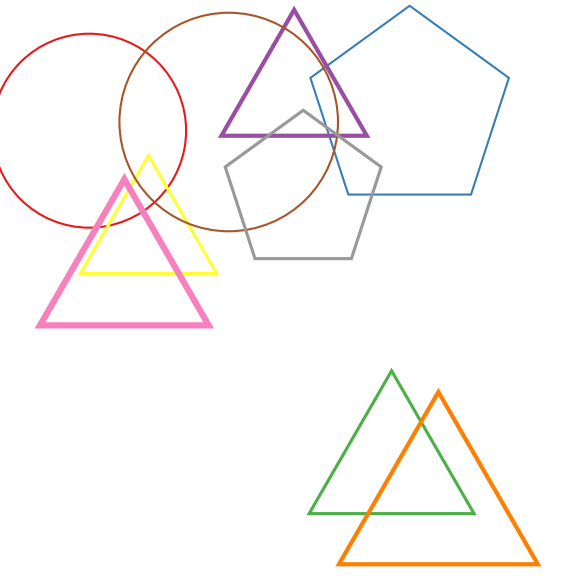[{"shape": "circle", "thickness": 1, "radius": 0.84, "center": [0.154, 0.773]}, {"shape": "pentagon", "thickness": 1, "radius": 0.9, "center": [0.709, 0.808]}, {"shape": "triangle", "thickness": 1.5, "radius": 0.82, "center": [0.678, 0.192]}, {"shape": "triangle", "thickness": 2, "radius": 0.73, "center": [0.509, 0.837]}, {"shape": "triangle", "thickness": 2, "radius": 0.99, "center": [0.759, 0.122]}, {"shape": "triangle", "thickness": 1.5, "radius": 0.68, "center": [0.257, 0.594]}, {"shape": "circle", "thickness": 1, "radius": 0.95, "center": [0.396, 0.788]}, {"shape": "triangle", "thickness": 3, "radius": 0.84, "center": [0.215, 0.52]}, {"shape": "pentagon", "thickness": 1.5, "radius": 0.71, "center": [0.525, 0.666]}]